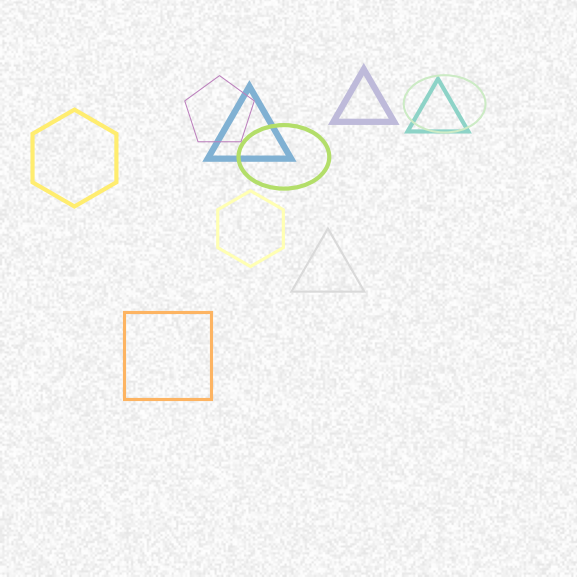[{"shape": "triangle", "thickness": 2, "radius": 0.3, "center": [0.758, 0.802]}, {"shape": "hexagon", "thickness": 1.5, "radius": 0.33, "center": [0.434, 0.603]}, {"shape": "triangle", "thickness": 3, "radius": 0.3, "center": [0.63, 0.819]}, {"shape": "triangle", "thickness": 3, "radius": 0.42, "center": [0.432, 0.766]}, {"shape": "square", "thickness": 1.5, "radius": 0.38, "center": [0.29, 0.384]}, {"shape": "oval", "thickness": 2, "radius": 0.39, "center": [0.492, 0.728]}, {"shape": "triangle", "thickness": 1, "radius": 0.36, "center": [0.568, 0.531]}, {"shape": "pentagon", "thickness": 0.5, "radius": 0.32, "center": [0.38, 0.805]}, {"shape": "oval", "thickness": 1, "radius": 0.35, "center": [0.77, 0.819]}, {"shape": "hexagon", "thickness": 2, "radius": 0.42, "center": [0.129, 0.725]}]